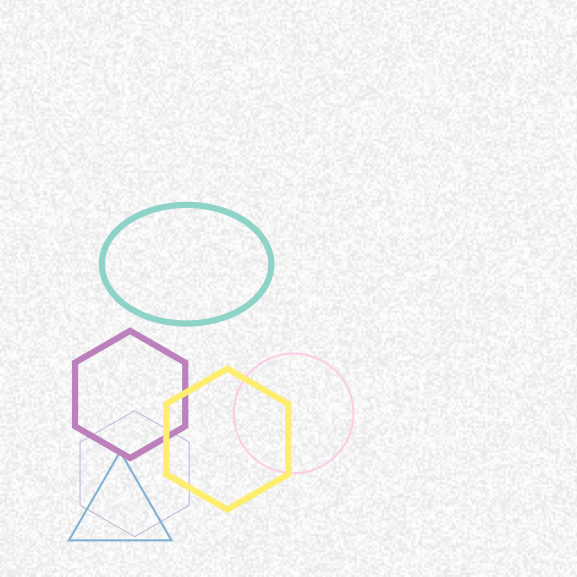[{"shape": "oval", "thickness": 3, "radius": 0.73, "center": [0.323, 0.542]}, {"shape": "hexagon", "thickness": 0.5, "radius": 0.55, "center": [0.233, 0.179]}, {"shape": "triangle", "thickness": 1, "radius": 0.51, "center": [0.208, 0.115]}, {"shape": "circle", "thickness": 1, "radius": 0.52, "center": [0.508, 0.283]}, {"shape": "hexagon", "thickness": 3, "radius": 0.55, "center": [0.225, 0.316]}, {"shape": "hexagon", "thickness": 3, "radius": 0.61, "center": [0.394, 0.239]}]